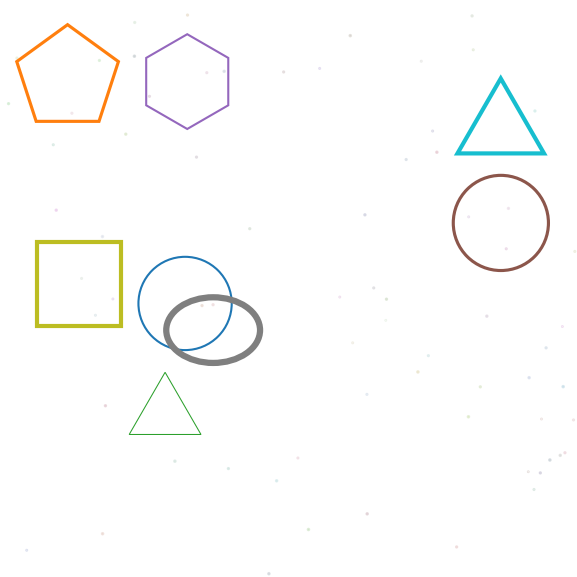[{"shape": "circle", "thickness": 1, "radius": 0.4, "center": [0.32, 0.474]}, {"shape": "pentagon", "thickness": 1.5, "radius": 0.46, "center": [0.117, 0.864]}, {"shape": "triangle", "thickness": 0.5, "radius": 0.36, "center": [0.286, 0.283]}, {"shape": "hexagon", "thickness": 1, "radius": 0.41, "center": [0.324, 0.858]}, {"shape": "circle", "thickness": 1.5, "radius": 0.41, "center": [0.867, 0.613]}, {"shape": "oval", "thickness": 3, "radius": 0.41, "center": [0.369, 0.428]}, {"shape": "square", "thickness": 2, "radius": 0.37, "center": [0.137, 0.507]}, {"shape": "triangle", "thickness": 2, "radius": 0.43, "center": [0.867, 0.777]}]